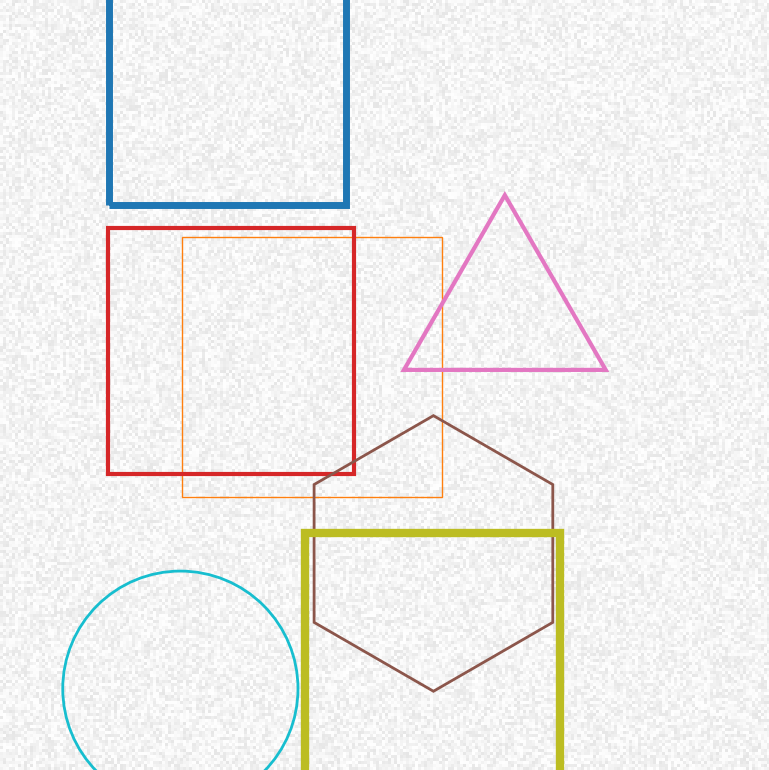[{"shape": "square", "thickness": 2.5, "radius": 0.77, "center": [0.296, 0.888]}, {"shape": "square", "thickness": 0.5, "radius": 0.84, "center": [0.405, 0.523]}, {"shape": "square", "thickness": 1.5, "radius": 0.8, "center": [0.3, 0.544]}, {"shape": "hexagon", "thickness": 1, "radius": 0.89, "center": [0.563, 0.281]}, {"shape": "triangle", "thickness": 1.5, "radius": 0.76, "center": [0.656, 0.595]}, {"shape": "square", "thickness": 3, "radius": 0.83, "center": [0.562, 0.142]}, {"shape": "circle", "thickness": 1, "radius": 0.76, "center": [0.234, 0.106]}]